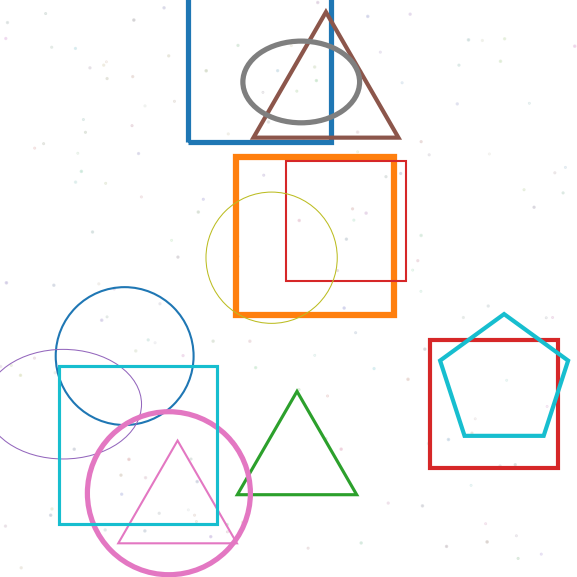[{"shape": "circle", "thickness": 1, "radius": 0.6, "center": [0.216, 0.383]}, {"shape": "square", "thickness": 2.5, "radius": 0.62, "center": [0.449, 0.878]}, {"shape": "square", "thickness": 3, "radius": 0.68, "center": [0.545, 0.59]}, {"shape": "triangle", "thickness": 1.5, "radius": 0.6, "center": [0.514, 0.202]}, {"shape": "square", "thickness": 2, "radius": 0.55, "center": [0.856, 0.299]}, {"shape": "square", "thickness": 1, "radius": 0.52, "center": [0.599, 0.617]}, {"shape": "oval", "thickness": 0.5, "radius": 0.68, "center": [0.11, 0.299]}, {"shape": "triangle", "thickness": 2, "radius": 0.72, "center": [0.564, 0.833]}, {"shape": "circle", "thickness": 2.5, "radius": 0.71, "center": [0.292, 0.145]}, {"shape": "triangle", "thickness": 1, "radius": 0.59, "center": [0.307, 0.118]}, {"shape": "oval", "thickness": 2.5, "radius": 0.51, "center": [0.522, 0.857]}, {"shape": "circle", "thickness": 0.5, "radius": 0.57, "center": [0.47, 0.553]}, {"shape": "square", "thickness": 1.5, "radius": 0.69, "center": [0.239, 0.228]}, {"shape": "pentagon", "thickness": 2, "radius": 0.58, "center": [0.873, 0.339]}]